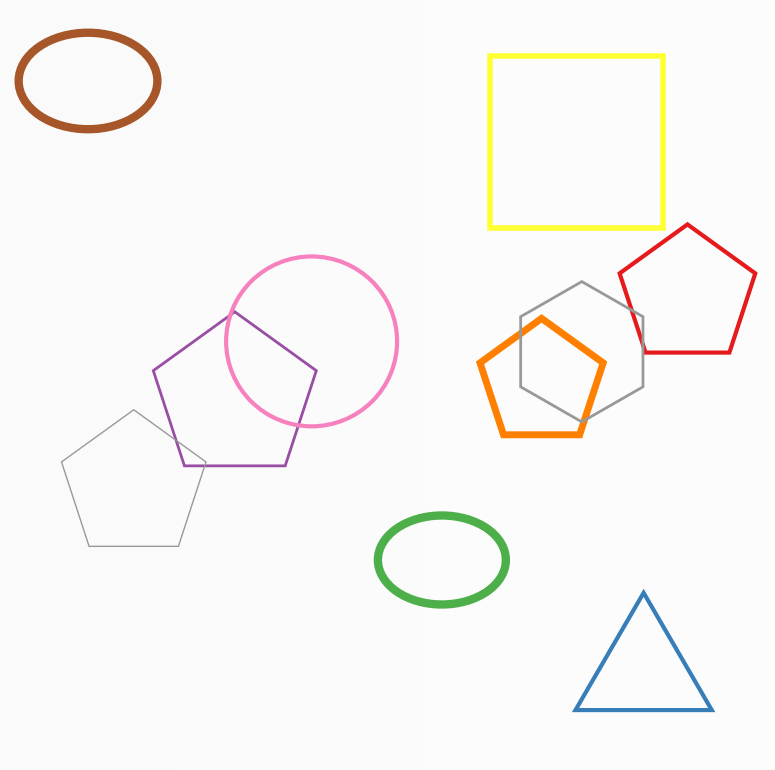[{"shape": "pentagon", "thickness": 1.5, "radius": 0.46, "center": [0.887, 0.617]}, {"shape": "triangle", "thickness": 1.5, "radius": 0.51, "center": [0.83, 0.129]}, {"shape": "oval", "thickness": 3, "radius": 0.41, "center": [0.57, 0.273]}, {"shape": "pentagon", "thickness": 1, "radius": 0.55, "center": [0.303, 0.484]}, {"shape": "pentagon", "thickness": 2.5, "radius": 0.42, "center": [0.699, 0.503]}, {"shape": "square", "thickness": 2, "radius": 0.56, "center": [0.744, 0.816]}, {"shape": "oval", "thickness": 3, "radius": 0.45, "center": [0.114, 0.895]}, {"shape": "circle", "thickness": 1.5, "radius": 0.55, "center": [0.402, 0.557]}, {"shape": "pentagon", "thickness": 0.5, "radius": 0.49, "center": [0.173, 0.37]}, {"shape": "hexagon", "thickness": 1, "radius": 0.46, "center": [0.751, 0.543]}]